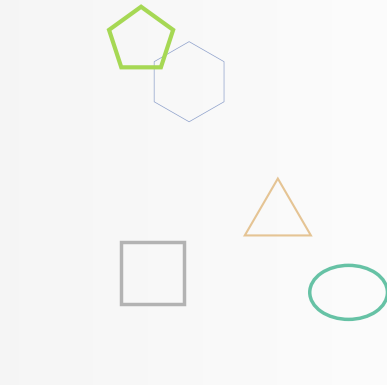[{"shape": "oval", "thickness": 2.5, "radius": 0.5, "center": [0.9, 0.241]}, {"shape": "hexagon", "thickness": 0.5, "radius": 0.52, "center": [0.488, 0.788]}, {"shape": "pentagon", "thickness": 3, "radius": 0.43, "center": [0.364, 0.895]}, {"shape": "triangle", "thickness": 1.5, "radius": 0.49, "center": [0.717, 0.438]}, {"shape": "square", "thickness": 2.5, "radius": 0.41, "center": [0.392, 0.291]}]